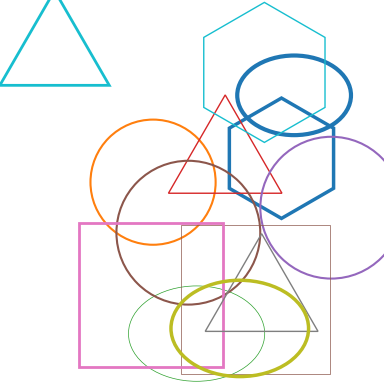[{"shape": "oval", "thickness": 3, "radius": 0.74, "center": [0.764, 0.752]}, {"shape": "hexagon", "thickness": 2.5, "radius": 0.78, "center": [0.731, 0.589]}, {"shape": "circle", "thickness": 1.5, "radius": 0.81, "center": [0.398, 0.527]}, {"shape": "oval", "thickness": 0.5, "radius": 0.88, "center": [0.511, 0.133]}, {"shape": "triangle", "thickness": 1, "radius": 0.85, "center": [0.585, 0.583]}, {"shape": "circle", "thickness": 1.5, "radius": 0.92, "center": [0.86, 0.461]}, {"shape": "circle", "thickness": 1.5, "radius": 0.93, "center": [0.489, 0.396]}, {"shape": "square", "thickness": 0.5, "radius": 0.97, "center": [0.664, 0.222]}, {"shape": "square", "thickness": 2, "radius": 0.94, "center": [0.392, 0.234]}, {"shape": "triangle", "thickness": 1, "radius": 0.85, "center": [0.68, 0.224]}, {"shape": "oval", "thickness": 2.5, "radius": 0.89, "center": [0.623, 0.147]}, {"shape": "triangle", "thickness": 2, "radius": 0.82, "center": [0.142, 0.86]}, {"shape": "hexagon", "thickness": 1, "radius": 0.91, "center": [0.687, 0.812]}]